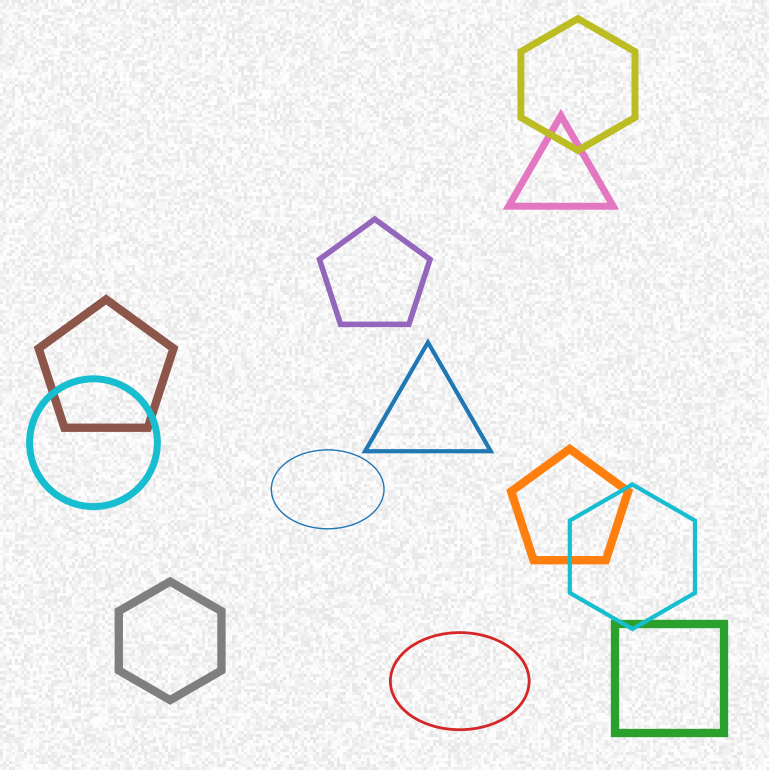[{"shape": "triangle", "thickness": 1.5, "radius": 0.47, "center": [0.556, 0.461]}, {"shape": "oval", "thickness": 0.5, "radius": 0.37, "center": [0.426, 0.364]}, {"shape": "pentagon", "thickness": 3, "radius": 0.4, "center": [0.74, 0.337]}, {"shape": "square", "thickness": 3, "radius": 0.35, "center": [0.869, 0.119]}, {"shape": "oval", "thickness": 1, "radius": 0.45, "center": [0.597, 0.115]}, {"shape": "pentagon", "thickness": 2, "radius": 0.38, "center": [0.487, 0.64]}, {"shape": "pentagon", "thickness": 3, "radius": 0.46, "center": [0.138, 0.519]}, {"shape": "triangle", "thickness": 2.5, "radius": 0.39, "center": [0.728, 0.771]}, {"shape": "hexagon", "thickness": 3, "radius": 0.38, "center": [0.221, 0.168]}, {"shape": "hexagon", "thickness": 2.5, "radius": 0.43, "center": [0.751, 0.89]}, {"shape": "circle", "thickness": 2.5, "radius": 0.41, "center": [0.121, 0.425]}, {"shape": "hexagon", "thickness": 1.5, "radius": 0.47, "center": [0.821, 0.277]}]